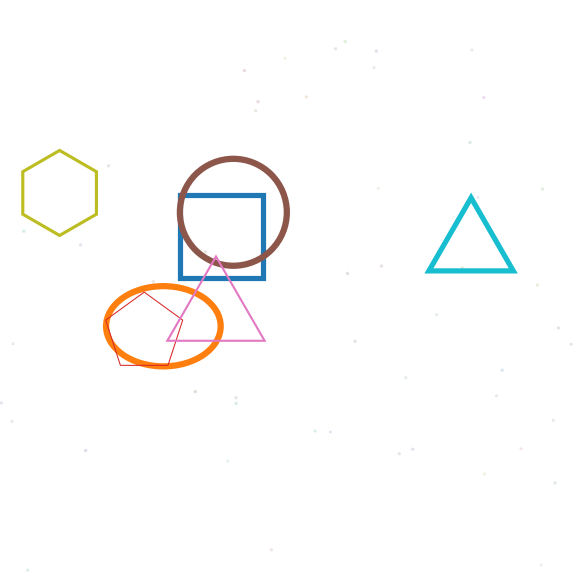[{"shape": "square", "thickness": 2.5, "radius": 0.36, "center": [0.383, 0.59]}, {"shape": "oval", "thickness": 3, "radius": 0.5, "center": [0.283, 0.434]}, {"shape": "pentagon", "thickness": 0.5, "radius": 0.35, "center": [0.25, 0.423]}, {"shape": "circle", "thickness": 3, "radius": 0.46, "center": [0.404, 0.632]}, {"shape": "triangle", "thickness": 1, "radius": 0.49, "center": [0.374, 0.458]}, {"shape": "hexagon", "thickness": 1.5, "radius": 0.37, "center": [0.103, 0.665]}, {"shape": "triangle", "thickness": 2.5, "radius": 0.42, "center": [0.816, 0.572]}]